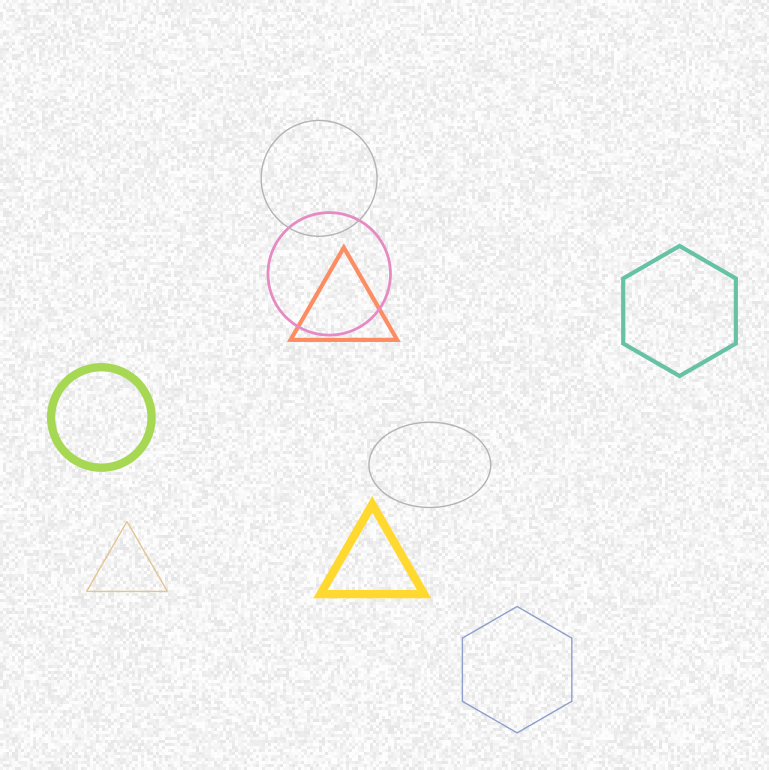[{"shape": "hexagon", "thickness": 1.5, "radius": 0.42, "center": [0.883, 0.596]}, {"shape": "triangle", "thickness": 1.5, "radius": 0.4, "center": [0.447, 0.599]}, {"shape": "hexagon", "thickness": 0.5, "radius": 0.41, "center": [0.672, 0.13]}, {"shape": "circle", "thickness": 1, "radius": 0.4, "center": [0.428, 0.644]}, {"shape": "circle", "thickness": 3, "radius": 0.33, "center": [0.132, 0.458]}, {"shape": "triangle", "thickness": 3, "radius": 0.39, "center": [0.483, 0.267]}, {"shape": "triangle", "thickness": 0.5, "radius": 0.3, "center": [0.165, 0.262]}, {"shape": "oval", "thickness": 0.5, "radius": 0.4, "center": [0.558, 0.396]}, {"shape": "circle", "thickness": 0.5, "radius": 0.38, "center": [0.414, 0.768]}]